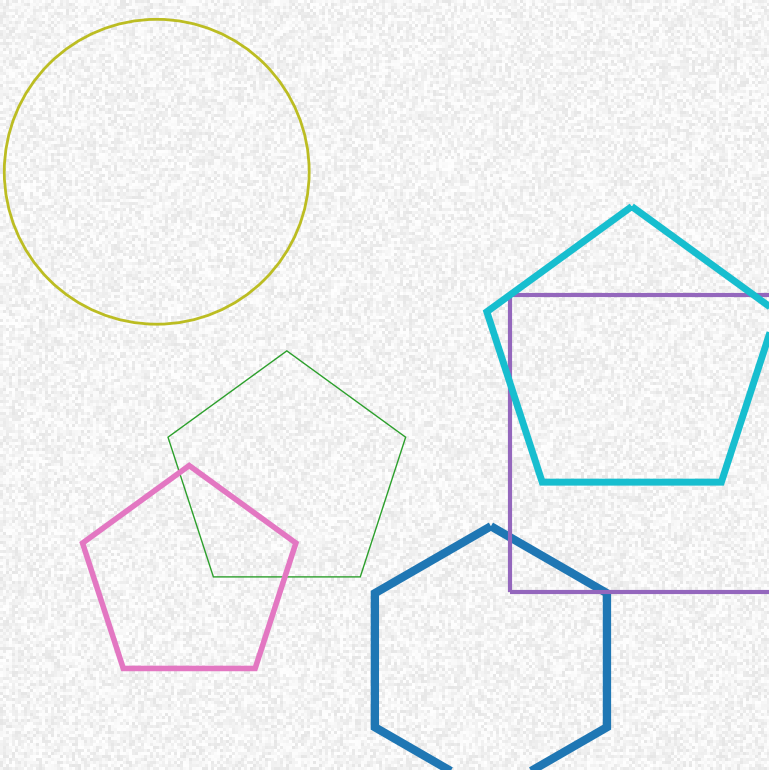[{"shape": "hexagon", "thickness": 3, "radius": 0.87, "center": [0.638, 0.143]}, {"shape": "pentagon", "thickness": 0.5, "radius": 0.81, "center": [0.372, 0.382]}, {"shape": "square", "thickness": 1.5, "radius": 0.97, "center": [0.855, 0.424]}, {"shape": "pentagon", "thickness": 2, "radius": 0.73, "center": [0.246, 0.25]}, {"shape": "circle", "thickness": 1, "radius": 0.99, "center": [0.204, 0.777]}, {"shape": "pentagon", "thickness": 2.5, "radius": 0.99, "center": [0.82, 0.534]}]